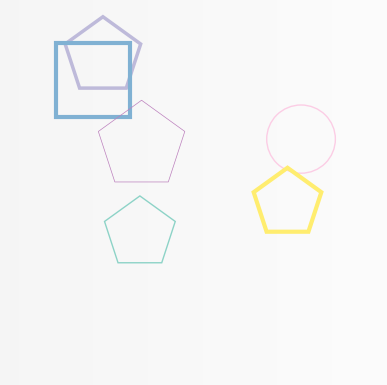[{"shape": "pentagon", "thickness": 1, "radius": 0.48, "center": [0.361, 0.395]}, {"shape": "pentagon", "thickness": 2.5, "radius": 0.51, "center": [0.266, 0.854]}, {"shape": "square", "thickness": 3, "radius": 0.48, "center": [0.24, 0.791]}, {"shape": "circle", "thickness": 1, "radius": 0.44, "center": [0.777, 0.639]}, {"shape": "pentagon", "thickness": 0.5, "radius": 0.59, "center": [0.365, 0.622]}, {"shape": "pentagon", "thickness": 3, "radius": 0.46, "center": [0.742, 0.472]}]